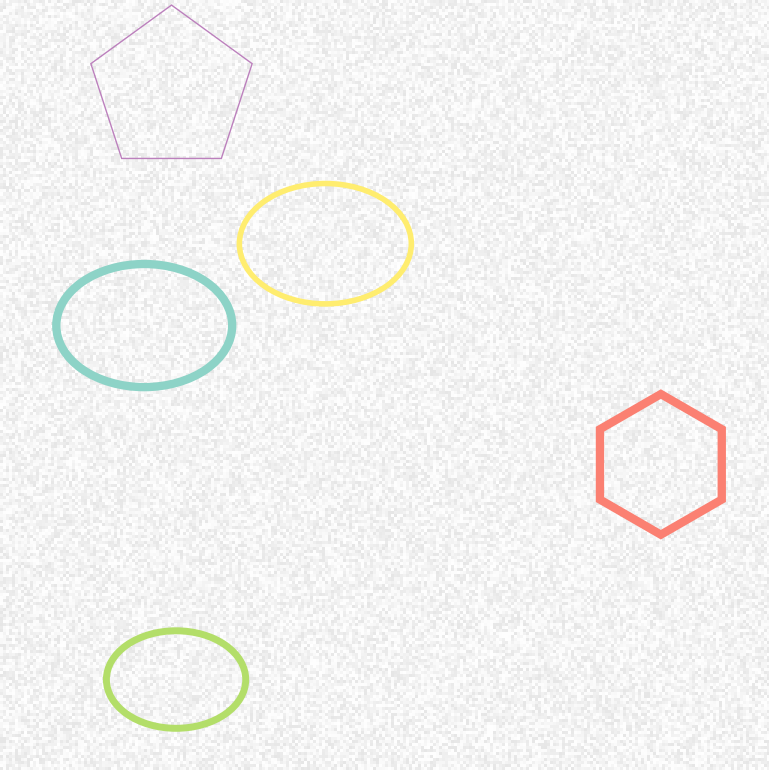[{"shape": "oval", "thickness": 3, "radius": 0.57, "center": [0.187, 0.577]}, {"shape": "hexagon", "thickness": 3, "radius": 0.46, "center": [0.858, 0.397]}, {"shape": "oval", "thickness": 2.5, "radius": 0.45, "center": [0.229, 0.117]}, {"shape": "pentagon", "thickness": 0.5, "radius": 0.55, "center": [0.223, 0.883]}, {"shape": "oval", "thickness": 2, "radius": 0.56, "center": [0.423, 0.684]}]